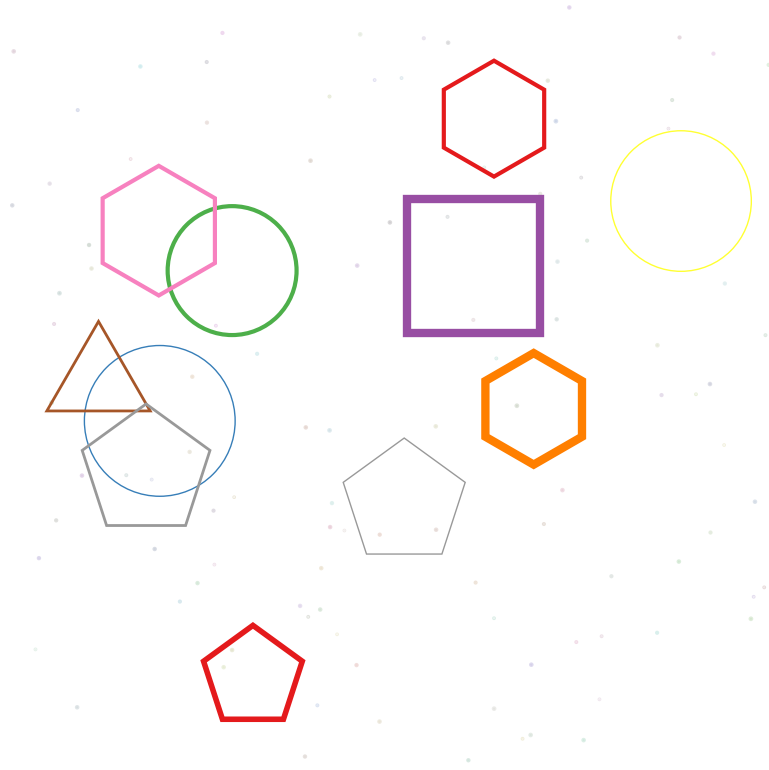[{"shape": "hexagon", "thickness": 1.5, "radius": 0.38, "center": [0.642, 0.846]}, {"shape": "pentagon", "thickness": 2, "radius": 0.34, "center": [0.328, 0.12]}, {"shape": "circle", "thickness": 0.5, "radius": 0.49, "center": [0.207, 0.453]}, {"shape": "circle", "thickness": 1.5, "radius": 0.42, "center": [0.301, 0.649]}, {"shape": "square", "thickness": 3, "radius": 0.43, "center": [0.615, 0.654]}, {"shape": "hexagon", "thickness": 3, "radius": 0.36, "center": [0.693, 0.469]}, {"shape": "circle", "thickness": 0.5, "radius": 0.46, "center": [0.884, 0.739]}, {"shape": "triangle", "thickness": 1, "radius": 0.39, "center": [0.128, 0.505]}, {"shape": "hexagon", "thickness": 1.5, "radius": 0.42, "center": [0.206, 0.7]}, {"shape": "pentagon", "thickness": 0.5, "radius": 0.42, "center": [0.525, 0.348]}, {"shape": "pentagon", "thickness": 1, "radius": 0.44, "center": [0.19, 0.388]}]